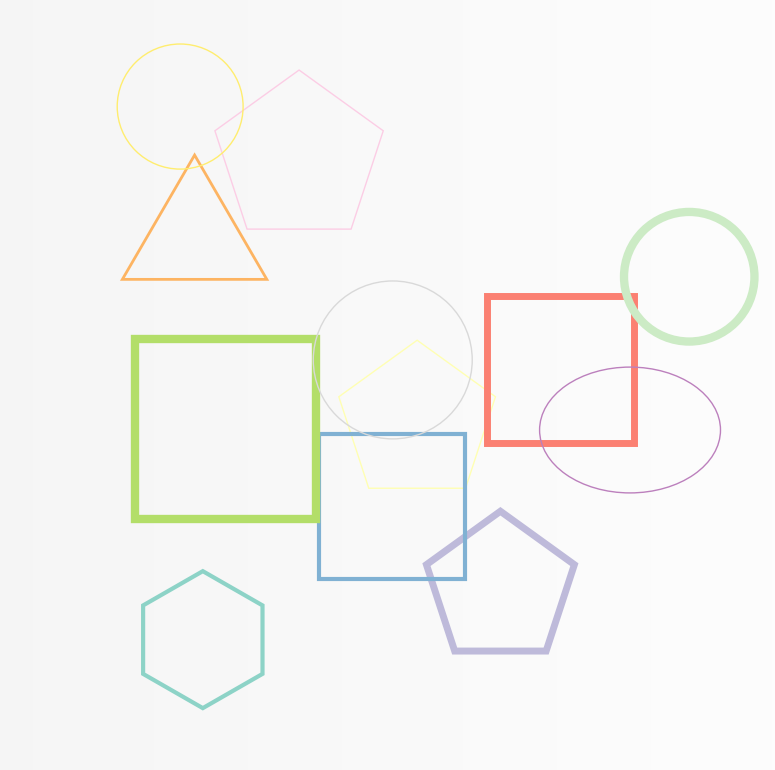[{"shape": "hexagon", "thickness": 1.5, "radius": 0.44, "center": [0.262, 0.169]}, {"shape": "pentagon", "thickness": 0.5, "radius": 0.53, "center": [0.538, 0.452]}, {"shape": "pentagon", "thickness": 2.5, "radius": 0.5, "center": [0.646, 0.236]}, {"shape": "square", "thickness": 2.5, "radius": 0.47, "center": [0.723, 0.52]}, {"shape": "square", "thickness": 1.5, "radius": 0.47, "center": [0.505, 0.342]}, {"shape": "triangle", "thickness": 1, "radius": 0.54, "center": [0.251, 0.691]}, {"shape": "square", "thickness": 3, "radius": 0.58, "center": [0.291, 0.443]}, {"shape": "pentagon", "thickness": 0.5, "radius": 0.57, "center": [0.386, 0.795]}, {"shape": "circle", "thickness": 0.5, "radius": 0.51, "center": [0.507, 0.533]}, {"shape": "oval", "thickness": 0.5, "radius": 0.58, "center": [0.813, 0.442]}, {"shape": "circle", "thickness": 3, "radius": 0.42, "center": [0.889, 0.641]}, {"shape": "circle", "thickness": 0.5, "radius": 0.41, "center": [0.232, 0.862]}]